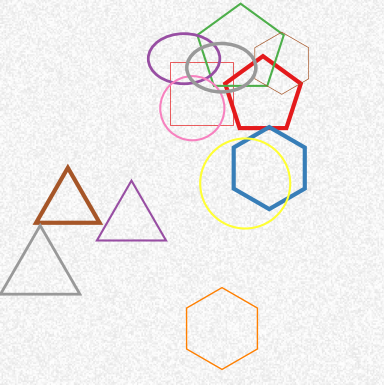[{"shape": "square", "thickness": 0.5, "radius": 0.42, "center": [0.523, 0.757]}, {"shape": "pentagon", "thickness": 3, "radius": 0.52, "center": [0.683, 0.751]}, {"shape": "hexagon", "thickness": 3, "radius": 0.53, "center": [0.699, 0.563]}, {"shape": "pentagon", "thickness": 1.5, "radius": 0.59, "center": [0.625, 0.872]}, {"shape": "triangle", "thickness": 1.5, "radius": 0.52, "center": [0.341, 0.427]}, {"shape": "oval", "thickness": 2, "radius": 0.46, "center": [0.478, 0.848]}, {"shape": "hexagon", "thickness": 1, "radius": 0.53, "center": [0.577, 0.147]}, {"shape": "circle", "thickness": 1.5, "radius": 0.58, "center": [0.637, 0.523]}, {"shape": "hexagon", "thickness": 0.5, "radius": 0.4, "center": [0.732, 0.836]}, {"shape": "triangle", "thickness": 3, "radius": 0.48, "center": [0.176, 0.469]}, {"shape": "circle", "thickness": 1.5, "radius": 0.42, "center": [0.5, 0.719]}, {"shape": "triangle", "thickness": 2, "radius": 0.6, "center": [0.104, 0.295]}, {"shape": "oval", "thickness": 2.5, "radius": 0.45, "center": [0.575, 0.824]}]